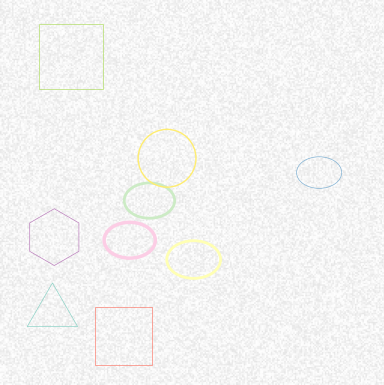[{"shape": "triangle", "thickness": 0.5, "radius": 0.38, "center": [0.136, 0.189]}, {"shape": "oval", "thickness": 2, "radius": 0.35, "center": [0.503, 0.326]}, {"shape": "square", "thickness": 0.5, "radius": 0.37, "center": [0.321, 0.128]}, {"shape": "oval", "thickness": 0.5, "radius": 0.29, "center": [0.829, 0.552]}, {"shape": "square", "thickness": 0.5, "radius": 0.42, "center": [0.184, 0.853]}, {"shape": "oval", "thickness": 2.5, "radius": 0.33, "center": [0.337, 0.376]}, {"shape": "hexagon", "thickness": 0.5, "radius": 0.37, "center": [0.141, 0.384]}, {"shape": "oval", "thickness": 2, "radius": 0.33, "center": [0.388, 0.479]}, {"shape": "circle", "thickness": 1, "radius": 0.38, "center": [0.434, 0.589]}]